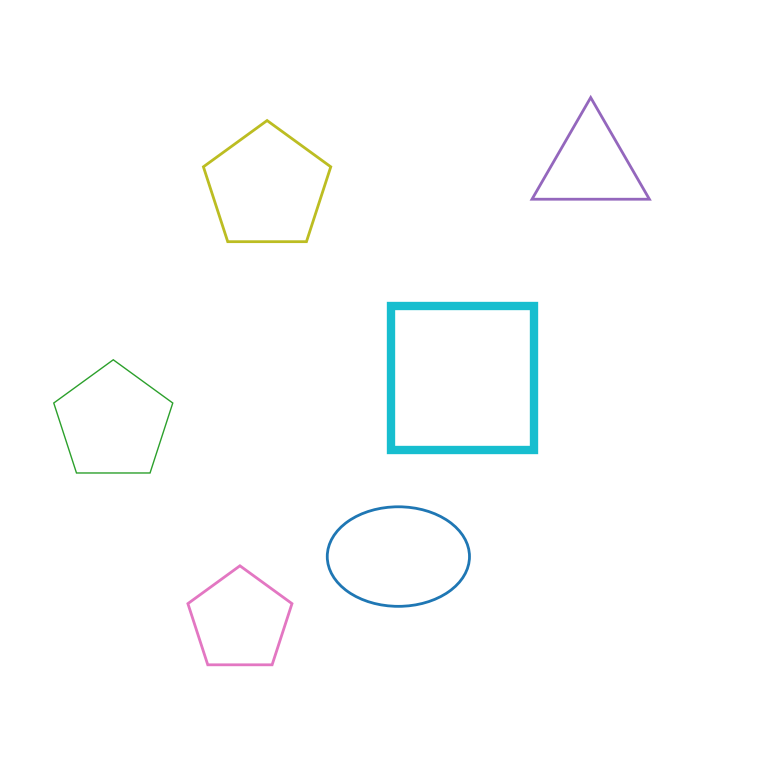[{"shape": "oval", "thickness": 1, "radius": 0.46, "center": [0.517, 0.277]}, {"shape": "pentagon", "thickness": 0.5, "radius": 0.41, "center": [0.147, 0.451]}, {"shape": "triangle", "thickness": 1, "radius": 0.44, "center": [0.767, 0.785]}, {"shape": "pentagon", "thickness": 1, "radius": 0.36, "center": [0.312, 0.194]}, {"shape": "pentagon", "thickness": 1, "radius": 0.43, "center": [0.347, 0.756]}, {"shape": "square", "thickness": 3, "radius": 0.47, "center": [0.601, 0.509]}]